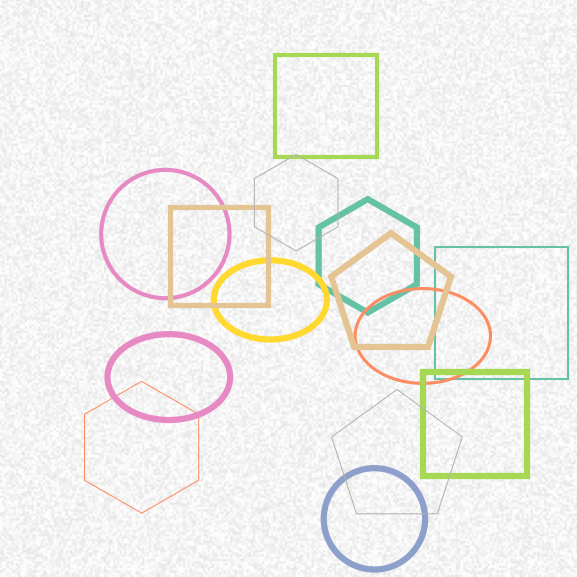[{"shape": "square", "thickness": 1, "radius": 0.57, "center": [0.868, 0.457]}, {"shape": "hexagon", "thickness": 3, "radius": 0.49, "center": [0.637, 0.556]}, {"shape": "oval", "thickness": 1.5, "radius": 0.59, "center": [0.732, 0.417]}, {"shape": "hexagon", "thickness": 0.5, "radius": 0.57, "center": [0.245, 0.225]}, {"shape": "circle", "thickness": 3, "radius": 0.44, "center": [0.648, 0.101]}, {"shape": "oval", "thickness": 3, "radius": 0.53, "center": [0.292, 0.346]}, {"shape": "circle", "thickness": 2, "radius": 0.56, "center": [0.286, 0.594]}, {"shape": "square", "thickness": 2, "radius": 0.44, "center": [0.564, 0.815]}, {"shape": "square", "thickness": 3, "radius": 0.45, "center": [0.823, 0.266]}, {"shape": "oval", "thickness": 3, "radius": 0.49, "center": [0.468, 0.48]}, {"shape": "square", "thickness": 2.5, "radius": 0.42, "center": [0.379, 0.555]}, {"shape": "pentagon", "thickness": 3, "radius": 0.54, "center": [0.677, 0.486]}, {"shape": "pentagon", "thickness": 0.5, "radius": 0.6, "center": [0.687, 0.206]}, {"shape": "hexagon", "thickness": 0.5, "radius": 0.42, "center": [0.513, 0.648]}]